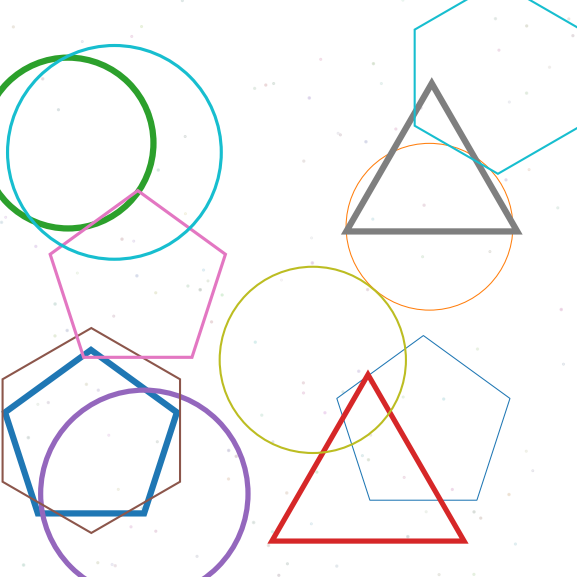[{"shape": "pentagon", "thickness": 0.5, "radius": 0.79, "center": [0.733, 0.26]}, {"shape": "pentagon", "thickness": 3, "radius": 0.78, "center": [0.158, 0.237]}, {"shape": "circle", "thickness": 0.5, "radius": 0.72, "center": [0.744, 0.607]}, {"shape": "circle", "thickness": 3, "radius": 0.74, "center": [0.118, 0.751]}, {"shape": "triangle", "thickness": 2.5, "radius": 0.96, "center": [0.637, 0.158]}, {"shape": "circle", "thickness": 2.5, "radius": 0.9, "center": [0.25, 0.144]}, {"shape": "hexagon", "thickness": 1, "radius": 0.89, "center": [0.158, 0.254]}, {"shape": "pentagon", "thickness": 1.5, "radius": 0.8, "center": [0.239, 0.509]}, {"shape": "triangle", "thickness": 3, "radius": 0.85, "center": [0.748, 0.684]}, {"shape": "circle", "thickness": 1, "radius": 0.81, "center": [0.542, 0.376]}, {"shape": "hexagon", "thickness": 1, "radius": 0.83, "center": [0.862, 0.865]}, {"shape": "circle", "thickness": 1.5, "radius": 0.93, "center": [0.198, 0.735]}]